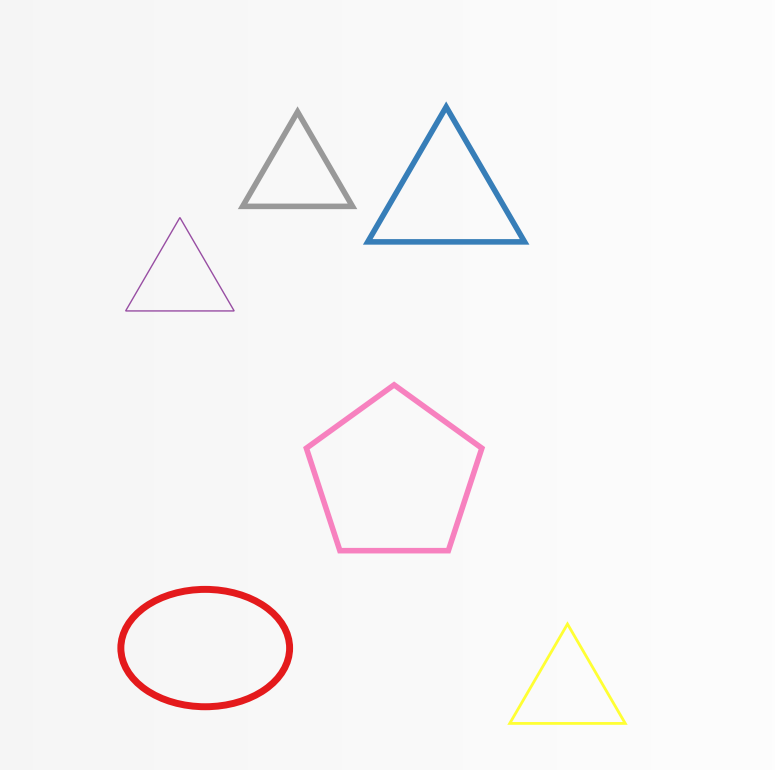[{"shape": "oval", "thickness": 2.5, "radius": 0.54, "center": [0.265, 0.158]}, {"shape": "triangle", "thickness": 2, "radius": 0.58, "center": [0.576, 0.744]}, {"shape": "triangle", "thickness": 0.5, "radius": 0.4, "center": [0.232, 0.637]}, {"shape": "triangle", "thickness": 1, "radius": 0.43, "center": [0.732, 0.104]}, {"shape": "pentagon", "thickness": 2, "radius": 0.6, "center": [0.509, 0.381]}, {"shape": "triangle", "thickness": 2, "radius": 0.41, "center": [0.384, 0.773]}]